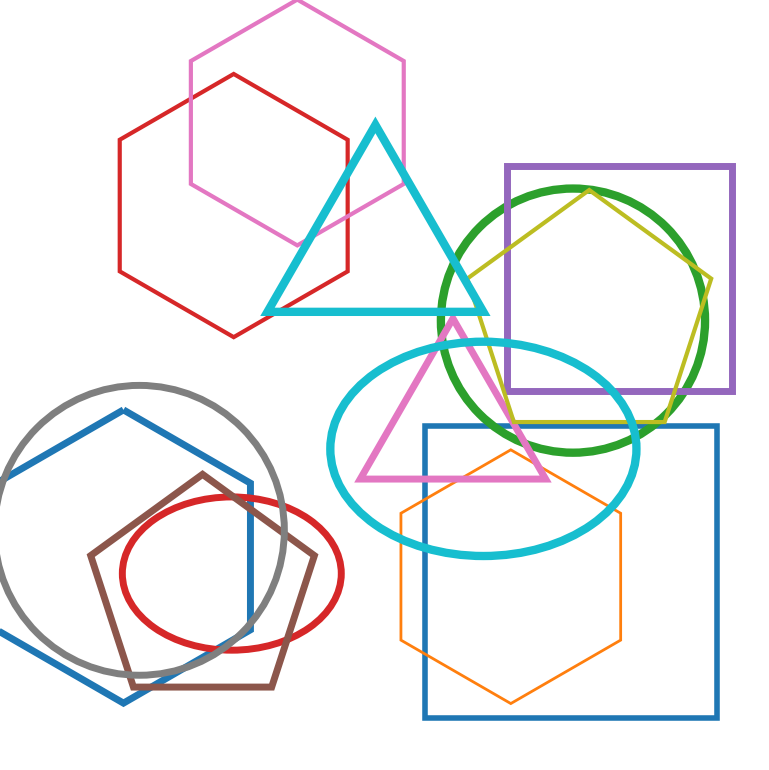[{"shape": "hexagon", "thickness": 2.5, "radius": 0.95, "center": [0.16, 0.277]}, {"shape": "square", "thickness": 2, "radius": 0.95, "center": [0.742, 0.257]}, {"shape": "hexagon", "thickness": 1, "radius": 0.82, "center": [0.663, 0.251]}, {"shape": "circle", "thickness": 3, "radius": 0.86, "center": [0.744, 0.584]}, {"shape": "oval", "thickness": 2.5, "radius": 0.71, "center": [0.301, 0.255]}, {"shape": "hexagon", "thickness": 1.5, "radius": 0.85, "center": [0.304, 0.733]}, {"shape": "square", "thickness": 2.5, "radius": 0.73, "center": [0.804, 0.638]}, {"shape": "pentagon", "thickness": 2.5, "radius": 0.76, "center": [0.263, 0.231]}, {"shape": "hexagon", "thickness": 1.5, "radius": 0.8, "center": [0.386, 0.841]}, {"shape": "triangle", "thickness": 2.5, "radius": 0.7, "center": [0.588, 0.447]}, {"shape": "circle", "thickness": 2.5, "radius": 0.94, "center": [0.181, 0.311]}, {"shape": "pentagon", "thickness": 1.5, "radius": 0.83, "center": [0.765, 0.587]}, {"shape": "oval", "thickness": 3, "radius": 0.99, "center": [0.628, 0.417]}, {"shape": "triangle", "thickness": 3, "radius": 0.81, "center": [0.488, 0.676]}]